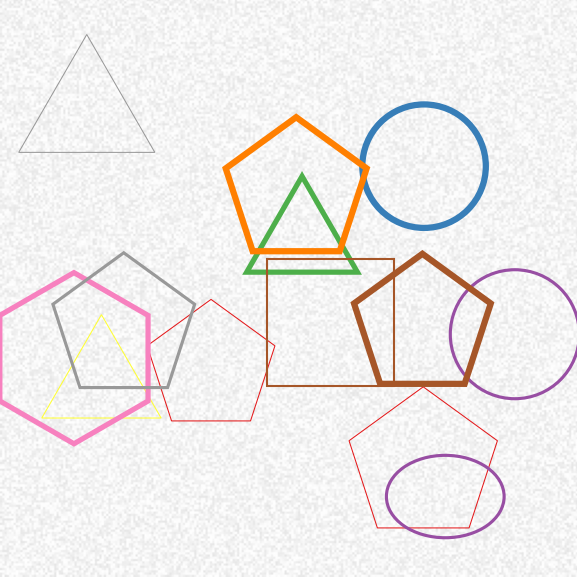[{"shape": "pentagon", "thickness": 0.5, "radius": 0.58, "center": [0.365, 0.364]}, {"shape": "pentagon", "thickness": 0.5, "radius": 0.68, "center": [0.733, 0.194]}, {"shape": "circle", "thickness": 3, "radius": 0.53, "center": [0.734, 0.711]}, {"shape": "triangle", "thickness": 2.5, "radius": 0.55, "center": [0.523, 0.583]}, {"shape": "oval", "thickness": 1.5, "radius": 0.51, "center": [0.771, 0.139]}, {"shape": "circle", "thickness": 1.5, "radius": 0.56, "center": [0.891, 0.42]}, {"shape": "pentagon", "thickness": 3, "radius": 0.64, "center": [0.513, 0.668]}, {"shape": "triangle", "thickness": 0.5, "radius": 0.6, "center": [0.176, 0.335]}, {"shape": "pentagon", "thickness": 3, "radius": 0.62, "center": [0.731, 0.435]}, {"shape": "square", "thickness": 1, "radius": 0.55, "center": [0.572, 0.441]}, {"shape": "hexagon", "thickness": 2.5, "radius": 0.74, "center": [0.128, 0.379]}, {"shape": "triangle", "thickness": 0.5, "radius": 0.68, "center": [0.15, 0.803]}, {"shape": "pentagon", "thickness": 1.5, "radius": 0.65, "center": [0.214, 0.432]}]